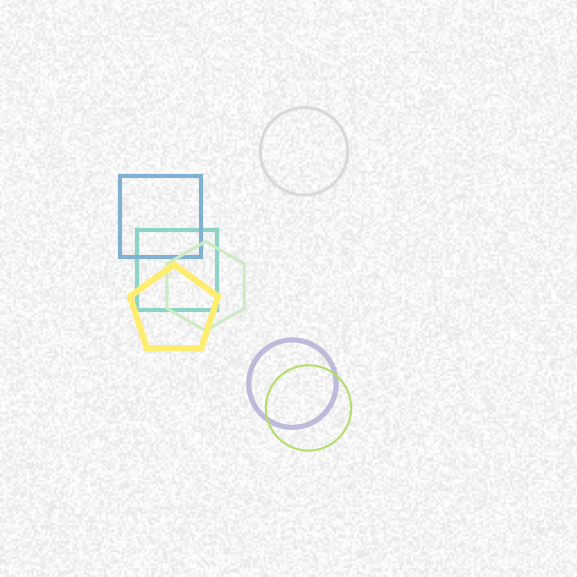[{"shape": "square", "thickness": 2, "radius": 0.34, "center": [0.307, 0.532]}, {"shape": "circle", "thickness": 2.5, "radius": 0.38, "center": [0.506, 0.335]}, {"shape": "square", "thickness": 2, "radius": 0.35, "center": [0.277, 0.624]}, {"shape": "circle", "thickness": 1, "radius": 0.37, "center": [0.534, 0.293]}, {"shape": "circle", "thickness": 1.5, "radius": 0.38, "center": [0.526, 0.737]}, {"shape": "hexagon", "thickness": 1.5, "radius": 0.39, "center": [0.356, 0.504]}, {"shape": "pentagon", "thickness": 3, "radius": 0.4, "center": [0.301, 0.461]}]